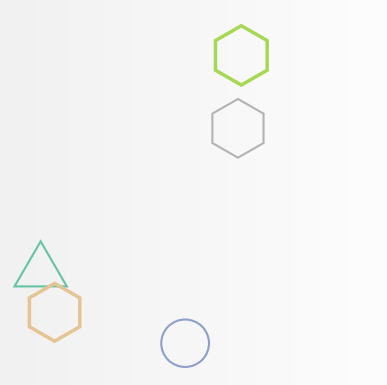[{"shape": "triangle", "thickness": 1.5, "radius": 0.39, "center": [0.105, 0.295]}, {"shape": "circle", "thickness": 1.5, "radius": 0.31, "center": [0.478, 0.108]}, {"shape": "hexagon", "thickness": 2.5, "radius": 0.39, "center": [0.623, 0.856]}, {"shape": "hexagon", "thickness": 2.5, "radius": 0.38, "center": [0.141, 0.189]}, {"shape": "hexagon", "thickness": 1.5, "radius": 0.38, "center": [0.614, 0.667]}]